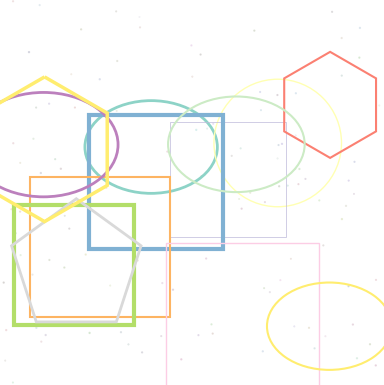[{"shape": "oval", "thickness": 2, "radius": 0.86, "center": [0.393, 0.618]}, {"shape": "circle", "thickness": 1, "radius": 0.83, "center": [0.721, 0.629]}, {"shape": "square", "thickness": 0.5, "radius": 0.75, "center": [0.592, 0.534]}, {"shape": "hexagon", "thickness": 1.5, "radius": 0.69, "center": [0.857, 0.728]}, {"shape": "square", "thickness": 3, "radius": 0.87, "center": [0.406, 0.526]}, {"shape": "square", "thickness": 1.5, "radius": 0.91, "center": [0.26, 0.359]}, {"shape": "square", "thickness": 3, "radius": 0.78, "center": [0.193, 0.311]}, {"shape": "square", "thickness": 1, "radius": 0.99, "center": [0.63, 0.171]}, {"shape": "pentagon", "thickness": 2, "radius": 0.88, "center": [0.198, 0.307]}, {"shape": "oval", "thickness": 2, "radius": 0.97, "center": [0.113, 0.624]}, {"shape": "oval", "thickness": 1.5, "radius": 0.89, "center": [0.614, 0.625]}, {"shape": "oval", "thickness": 1.5, "radius": 0.81, "center": [0.856, 0.153]}, {"shape": "hexagon", "thickness": 2.5, "radius": 0.94, "center": [0.116, 0.612]}]